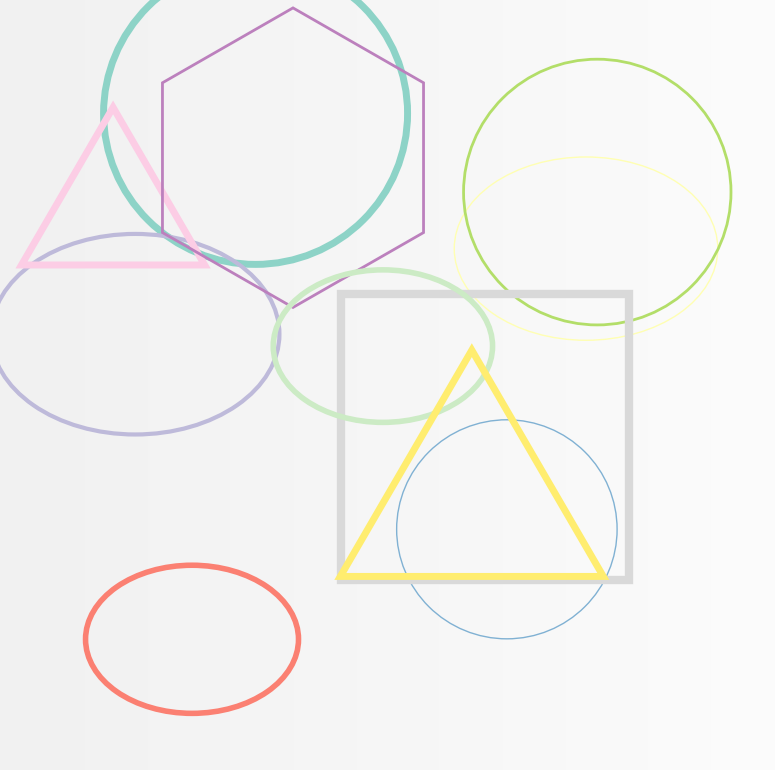[{"shape": "circle", "thickness": 2.5, "radius": 0.98, "center": [0.33, 0.853]}, {"shape": "oval", "thickness": 0.5, "radius": 0.85, "center": [0.756, 0.677]}, {"shape": "oval", "thickness": 1.5, "radius": 0.93, "center": [0.175, 0.566]}, {"shape": "oval", "thickness": 2, "radius": 0.69, "center": [0.248, 0.17]}, {"shape": "circle", "thickness": 0.5, "radius": 0.71, "center": [0.654, 0.313]}, {"shape": "circle", "thickness": 1, "radius": 0.86, "center": [0.771, 0.751]}, {"shape": "triangle", "thickness": 2.5, "radius": 0.68, "center": [0.146, 0.724]}, {"shape": "square", "thickness": 3, "radius": 0.93, "center": [0.625, 0.432]}, {"shape": "hexagon", "thickness": 1, "radius": 0.97, "center": [0.378, 0.795]}, {"shape": "oval", "thickness": 2, "radius": 0.71, "center": [0.494, 0.55]}, {"shape": "triangle", "thickness": 2.5, "radius": 0.98, "center": [0.609, 0.349]}]